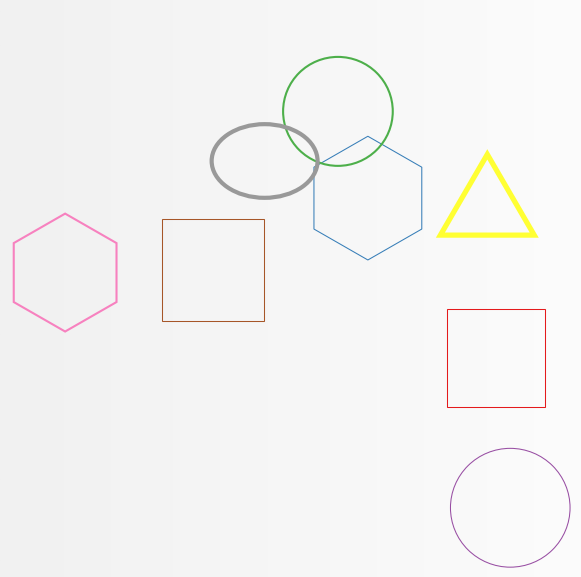[{"shape": "square", "thickness": 0.5, "radius": 0.42, "center": [0.853, 0.379]}, {"shape": "hexagon", "thickness": 0.5, "radius": 0.54, "center": [0.633, 0.656]}, {"shape": "circle", "thickness": 1, "radius": 0.47, "center": [0.581, 0.806]}, {"shape": "circle", "thickness": 0.5, "radius": 0.51, "center": [0.878, 0.12]}, {"shape": "triangle", "thickness": 2.5, "radius": 0.47, "center": [0.838, 0.639]}, {"shape": "square", "thickness": 0.5, "radius": 0.44, "center": [0.367, 0.532]}, {"shape": "hexagon", "thickness": 1, "radius": 0.51, "center": [0.112, 0.527]}, {"shape": "oval", "thickness": 2, "radius": 0.46, "center": [0.455, 0.72]}]